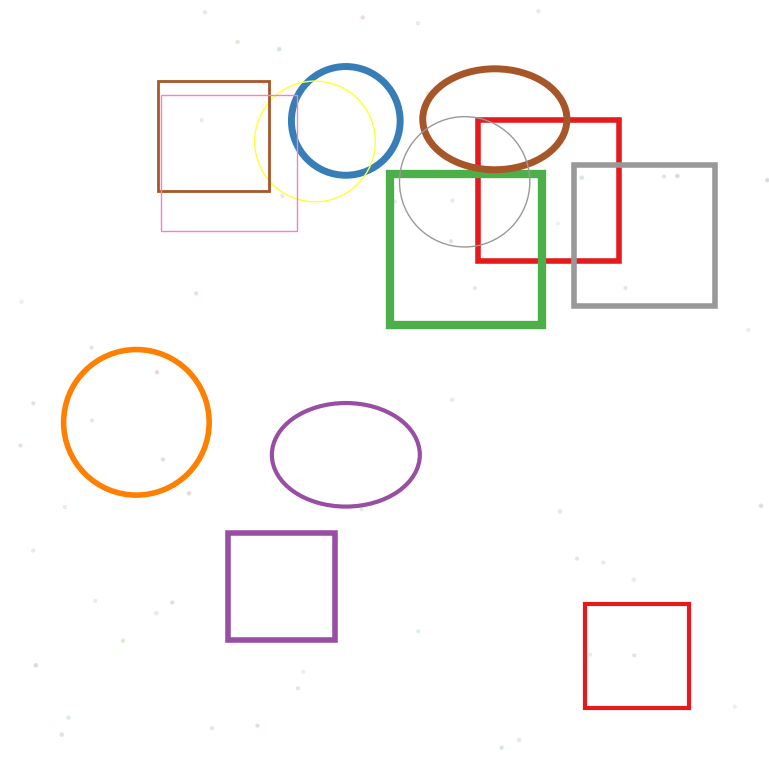[{"shape": "square", "thickness": 2, "radius": 0.46, "center": [0.712, 0.752]}, {"shape": "square", "thickness": 1.5, "radius": 0.34, "center": [0.827, 0.148]}, {"shape": "circle", "thickness": 2.5, "radius": 0.35, "center": [0.449, 0.843]}, {"shape": "square", "thickness": 3, "radius": 0.49, "center": [0.605, 0.676]}, {"shape": "square", "thickness": 2, "radius": 0.35, "center": [0.365, 0.239]}, {"shape": "oval", "thickness": 1.5, "radius": 0.48, "center": [0.449, 0.409]}, {"shape": "circle", "thickness": 2, "radius": 0.47, "center": [0.177, 0.452]}, {"shape": "circle", "thickness": 0.5, "radius": 0.39, "center": [0.409, 0.816]}, {"shape": "square", "thickness": 1, "radius": 0.36, "center": [0.278, 0.823]}, {"shape": "oval", "thickness": 2.5, "radius": 0.47, "center": [0.643, 0.845]}, {"shape": "square", "thickness": 0.5, "radius": 0.44, "center": [0.297, 0.788]}, {"shape": "square", "thickness": 2, "radius": 0.46, "center": [0.837, 0.695]}, {"shape": "circle", "thickness": 0.5, "radius": 0.42, "center": [0.603, 0.764]}]